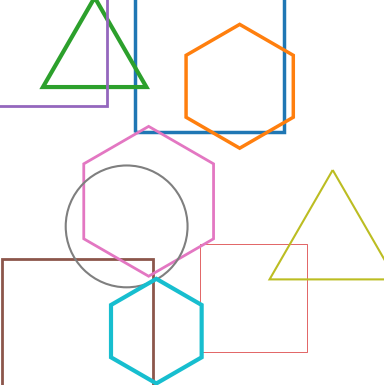[{"shape": "square", "thickness": 2.5, "radius": 0.97, "center": [0.543, 0.851]}, {"shape": "hexagon", "thickness": 2.5, "radius": 0.8, "center": [0.623, 0.776]}, {"shape": "triangle", "thickness": 3, "radius": 0.78, "center": [0.246, 0.851]}, {"shape": "square", "thickness": 0.5, "radius": 0.7, "center": [0.658, 0.226]}, {"shape": "square", "thickness": 2, "radius": 0.75, "center": [0.13, 0.875]}, {"shape": "square", "thickness": 2, "radius": 0.98, "center": [0.201, 0.131]}, {"shape": "hexagon", "thickness": 2, "radius": 0.97, "center": [0.386, 0.477]}, {"shape": "circle", "thickness": 1.5, "radius": 0.79, "center": [0.329, 0.412]}, {"shape": "triangle", "thickness": 1.5, "radius": 0.95, "center": [0.864, 0.369]}, {"shape": "hexagon", "thickness": 3, "radius": 0.68, "center": [0.406, 0.14]}]